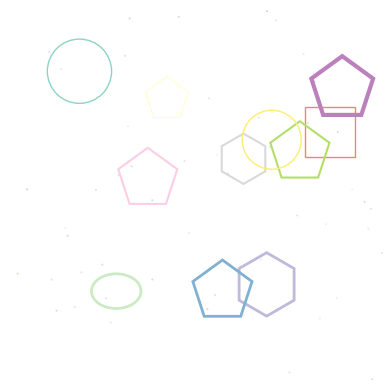[{"shape": "circle", "thickness": 1, "radius": 0.42, "center": [0.206, 0.815]}, {"shape": "pentagon", "thickness": 0.5, "radius": 0.29, "center": [0.433, 0.743]}, {"shape": "hexagon", "thickness": 2, "radius": 0.41, "center": [0.692, 0.261]}, {"shape": "square", "thickness": 1, "radius": 0.33, "center": [0.857, 0.658]}, {"shape": "pentagon", "thickness": 2, "radius": 0.4, "center": [0.578, 0.244]}, {"shape": "pentagon", "thickness": 1.5, "radius": 0.4, "center": [0.779, 0.604]}, {"shape": "pentagon", "thickness": 1.5, "radius": 0.4, "center": [0.384, 0.536]}, {"shape": "hexagon", "thickness": 1.5, "radius": 0.33, "center": [0.632, 0.588]}, {"shape": "pentagon", "thickness": 3, "radius": 0.42, "center": [0.889, 0.77]}, {"shape": "oval", "thickness": 2, "radius": 0.32, "center": [0.302, 0.244]}, {"shape": "circle", "thickness": 1, "radius": 0.38, "center": [0.706, 0.637]}]